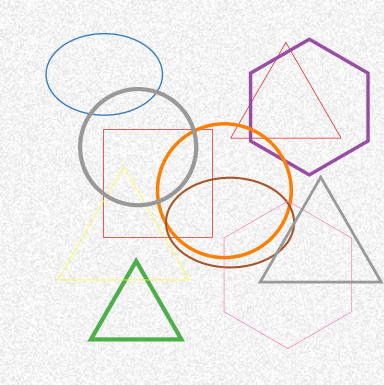[{"shape": "triangle", "thickness": 0.5, "radius": 0.83, "center": [0.743, 0.724]}, {"shape": "square", "thickness": 0.5, "radius": 0.71, "center": [0.409, 0.525]}, {"shape": "oval", "thickness": 1, "radius": 0.76, "center": [0.271, 0.807]}, {"shape": "triangle", "thickness": 3, "radius": 0.68, "center": [0.354, 0.186]}, {"shape": "hexagon", "thickness": 2.5, "radius": 0.88, "center": [0.803, 0.722]}, {"shape": "circle", "thickness": 2.5, "radius": 0.87, "center": [0.583, 0.505]}, {"shape": "triangle", "thickness": 0.5, "radius": 0.98, "center": [0.321, 0.371]}, {"shape": "oval", "thickness": 1.5, "radius": 0.83, "center": [0.598, 0.422]}, {"shape": "hexagon", "thickness": 0.5, "radius": 0.96, "center": [0.748, 0.286]}, {"shape": "circle", "thickness": 3, "radius": 0.75, "center": [0.359, 0.618]}, {"shape": "triangle", "thickness": 2, "radius": 0.91, "center": [0.833, 0.358]}]